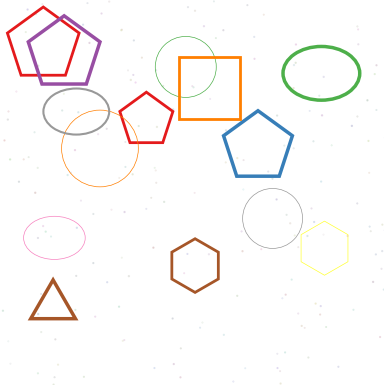[{"shape": "pentagon", "thickness": 2, "radius": 0.49, "center": [0.112, 0.884]}, {"shape": "pentagon", "thickness": 2, "radius": 0.36, "center": [0.38, 0.688]}, {"shape": "pentagon", "thickness": 2.5, "radius": 0.47, "center": [0.67, 0.618]}, {"shape": "circle", "thickness": 0.5, "radius": 0.4, "center": [0.483, 0.826]}, {"shape": "oval", "thickness": 2.5, "radius": 0.5, "center": [0.835, 0.81]}, {"shape": "pentagon", "thickness": 2.5, "radius": 0.49, "center": [0.167, 0.861]}, {"shape": "circle", "thickness": 0.5, "radius": 0.5, "center": [0.26, 0.614]}, {"shape": "square", "thickness": 2, "radius": 0.4, "center": [0.545, 0.771]}, {"shape": "hexagon", "thickness": 0.5, "radius": 0.35, "center": [0.843, 0.355]}, {"shape": "triangle", "thickness": 2.5, "radius": 0.34, "center": [0.138, 0.206]}, {"shape": "hexagon", "thickness": 2, "radius": 0.35, "center": [0.507, 0.31]}, {"shape": "oval", "thickness": 0.5, "radius": 0.4, "center": [0.141, 0.382]}, {"shape": "circle", "thickness": 0.5, "radius": 0.39, "center": [0.708, 0.433]}, {"shape": "oval", "thickness": 1.5, "radius": 0.43, "center": [0.198, 0.71]}]